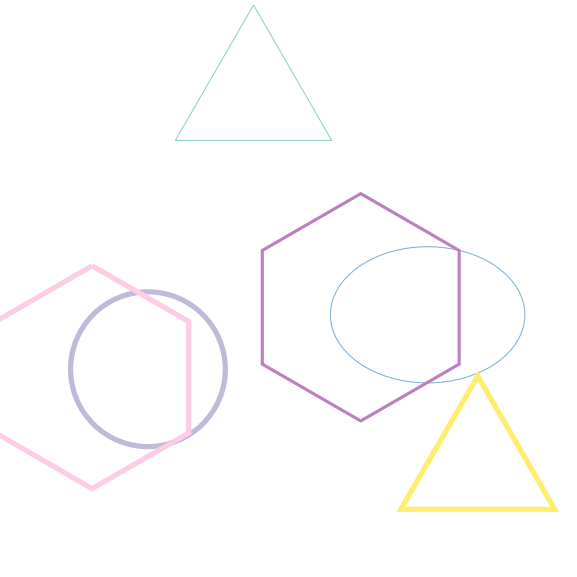[{"shape": "triangle", "thickness": 0.5, "radius": 0.78, "center": [0.439, 0.834]}, {"shape": "circle", "thickness": 2.5, "radius": 0.67, "center": [0.256, 0.36]}, {"shape": "oval", "thickness": 0.5, "radius": 0.84, "center": [0.741, 0.454]}, {"shape": "hexagon", "thickness": 2.5, "radius": 0.96, "center": [0.16, 0.346]}, {"shape": "hexagon", "thickness": 1.5, "radius": 0.98, "center": [0.625, 0.467]}, {"shape": "triangle", "thickness": 2.5, "radius": 0.77, "center": [0.827, 0.194]}]